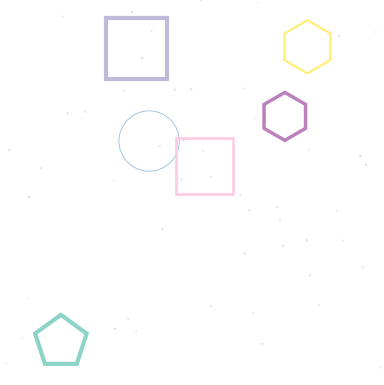[{"shape": "pentagon", "thickness": 3, "radius": 0.35, "center": [0.158, 0.112]}, {"shape": "square", "thickness": 3, "radius": 0.4, "center": [0.355, 0.874]}, {"shape": "circle", "thickness": 0.5, "radius": 0.39, "center": [0.387, 0.634]}, {"shape": "square", "thickness": 2, "radius": 0.37, "center": [0.531, 0.569]}, {"shape": "hexagon", "thickness": 2.5, "radius": 0.31, "center": [0.74, 0.698]}, {"shape": "hexagon", "thickness": 1.5, "radius": 0.34, "center": [0.798, 0.878]}]